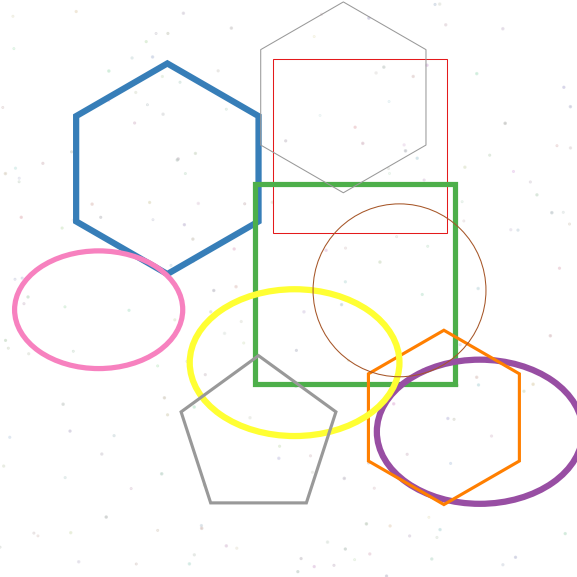[{"shape": "square", "thickness": 0.5, "radius": 0.75, "center": [0.624, 0.746]}, {"shape": "hexagon", "thickness": 3, "radius": 0.91, "center": [0.29, 0.707]}, {"shape": "square", "thickness": 2.5, "radius": 0.87, "center": [0.615, 0.508]}, {"shape": "oval", "thickness": 3, "radius": 0.89, "center": [0.831, 0.252]}, {"shape": "hexagon", "thickness": 1.5, "radius": 0.75, "center": [0.769, 0.276]}, {"shape": "oval", "thickness": 3, "radius": 0.91, "center": [0.51, 0.371]}, {"shape": "circle", "thickness": 0.5, "radius": 0.75, "center": [0.692, 0.496]}, {"shape": "oval", "thickness": 2.5, "radius": 0.73, "center": [0.171, 0.463]}, {"shape": "hexagon", "thickness": 0.5, "radius": 0.83, "center": [0.595, 0.831]}, {"shape": "pentagon", "thickness": 1.5, "radius": 0.7, "center": [0.448, 0.242]}]